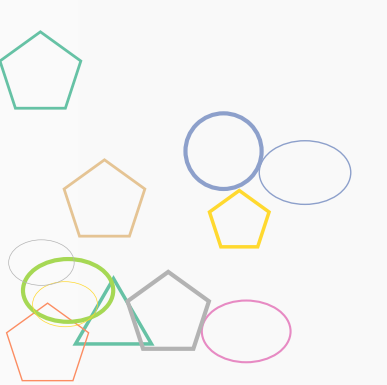[{"shape": "triangle", "thickness": 2.5, "radius": 0.57, "center": [0.293, 0.163]}, {"shape": "pentagon", "thickness": 2, "radius": 0.55, "center": [0.104, 0.808]}, {"shape": "pentagon", "thickness": 1, "radius": 0.56, "center": [0.123, 0.101]}, {"shape": "oval", "thickness": 1, "radius": 0.59, "center": [0.787, 0.552]}, {"shape": "circle", "thickness": 3, "radius": 0.49, "center": [0.577, 0.607]}, {"shape": "oval", "thickness": 1.5, "radius": 0.57, "center": [0.635, 0.139]}, {"shape": "oval", "thickness": 3, "radius": 0.58, "center": [0.176, 0.246]}, {"shape": "pentagon", "thickness": 2.5, "radius": 0.4, "center": [0.617, 0.424]}, {"shape": "oval", "thickness": 0.5, "radius": 0.42, "center": [0.168, 0.21]}, {"shape": "pentagon", "thickness": 2, "radius": 0.55, "center": [0.27, 0.475]}, {"shape": "pentagon", "thickness": 3, "radius": 0.55, "center": [0.434, 0.183]}, {"shape": "oval", "thickness": 0.5, "radius": 0.42, "center": [0.107, 0.318]}]